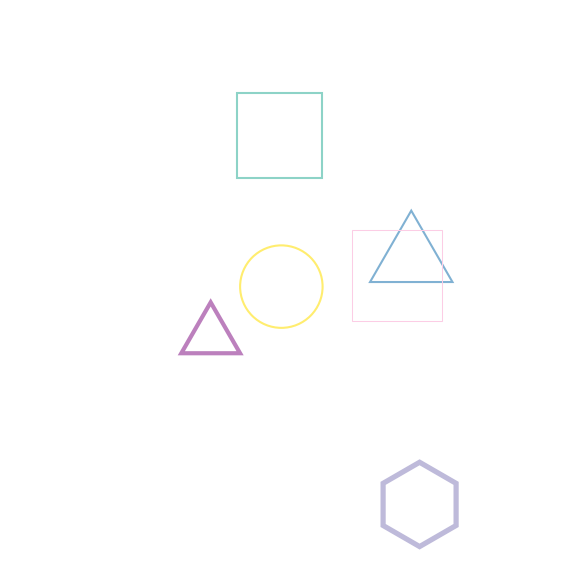[{"shape": "square", "thickness": 1, "radius": 0.37, "center": [0.484, 0.764]}, {"shape": "hexagon", "thickness": 2.5, "radius": 0.36, "center": [0.727, 0.126]}, {"shape": "triangle", "thickness": 1, "radius": 0.41, "center": [0.712, 0.552]}, {"shape": "square", "thickness": 0.5, "radius": 0.39, "center": [0.687, 0.522]}, {"shape": "triangle", "thickness": 2, "radius": 0.29, "center": [0.365, 0.417]}, {"shape": "circle", "thickness": 1, "radius": 0.36, "center": [0.487, 0.503]}]